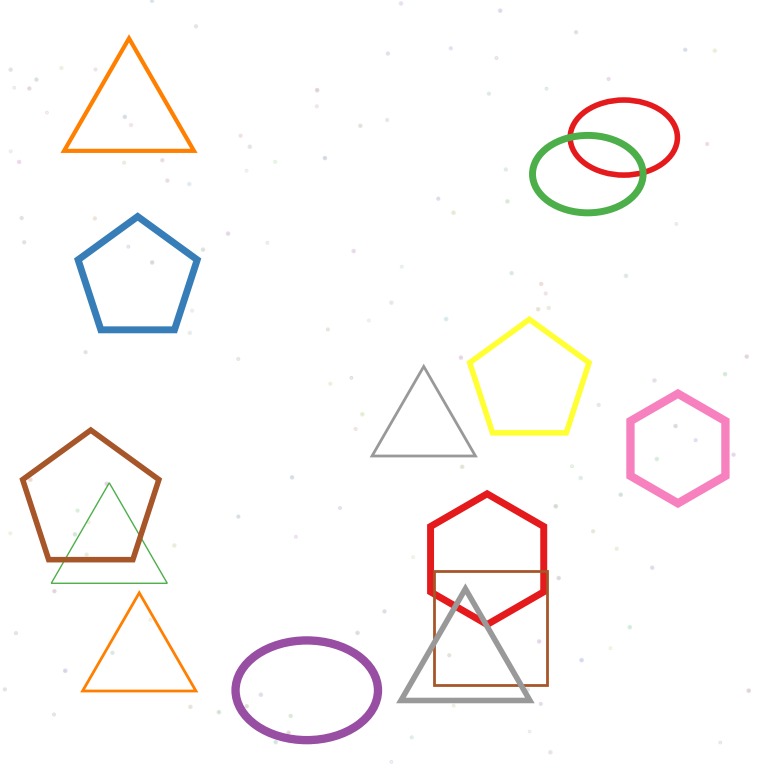[{"shape": "oval", "thickness": 2, "radius": 0.35, "center": [0.81, 0.821]}, {"shape": "hexagon", "thickness": 2.5, "radius": 0.42, "center": [0.633, 0.274]}, {"shape": "pentagon", "thickness": 2.5, "radius": 0.41, "center": [0.179, 0.637]}, {"shape": "oval", "thickness": 2.5, "radius": 0.36, "center": [0.763, 0.774]}, {"shape": "triangle", "thickness": 0.5, "radius": 0.43, "center": [0.142, 0.286]}, {"shape": "oval", "thickness": 3, "radius": 0.46, "center": [0.398, 0.104]}, {"shape": "triangle", "thickness": 1, "radius": 0.43, "center": [0.181, 0.145]}, {"shape": "triangle", "thickness": 1.5, "radius": 0.49, "center": [0.168, 0.853]}, {"shape": "pentagon", "thickness": 2, "radius": 0.41, "center": [0.688, 0.504]}, {"shape": "pentagon", "thickness": 2, "radius": 0.47, "center": [0.118, 0.348]}, {"shape": "square", "thickness": 1, "radius": 0.37, "center": [0.637, 0.184]}, {"shape": "hexagon", "thickness": 3, "radius": 0.36, "center": [0.88, 0.418]}, {"shape": "triangle", "thickness": 1, "radius": 0.39, "center": [0.55, 0.447]}, {"shape": "triangle", "thickness": 2, "radius": 0.48, "center": [0.604, 0.139]}]